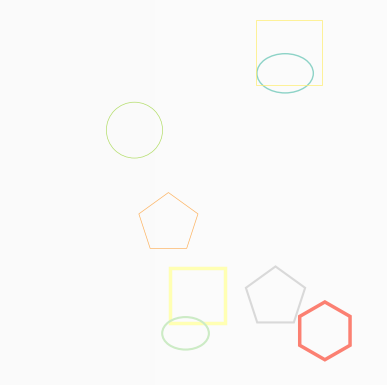[{"shape": "oval", "thickness": 1, "radius": 0.36, "center": [0.736, 0.81]}, {"shape": "square", "thickness": 2.5, "radius": 0.36, "center": [0.511, 0.233]}, {"shape": "hexagon", "thickness": 2.5, "radius": 0.37, "center": [0.838, 0.141]}, {"shape": "pentagon", "thickness": 0.5, "radius": 0.4, "center": [0.435, 0.42]}, {"shape": "circle", "thickness": 0.5, "radius": 0.36, "center": [0.347, 0.662]}, {"shape": "pentagon", "thickness": 1.5, "radius": 0.4, "center": [0.711, 0.228]}, {"shape": "oval", "thickness": 1.5, "radius": 0.3, "center": [0.479, 0.134]}, {"shape": "square", "thickness": 0.5, "radius": 0.42, "center": [0.746, 0.865]}]